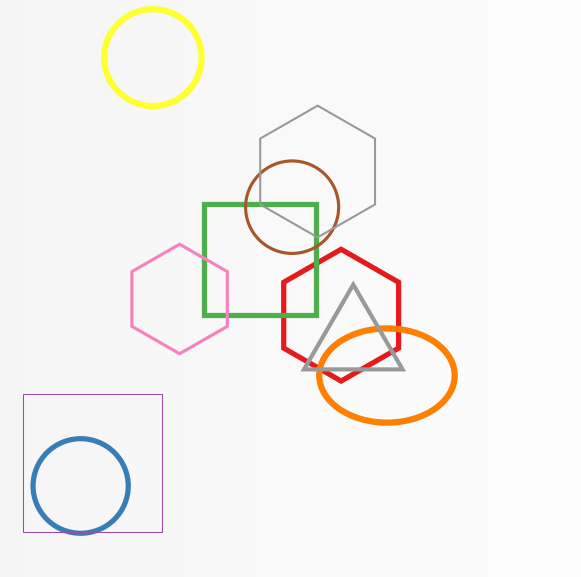[{"shape": "hexagon", "thickness": 2.5, "radius": 0.57, "center": [0.587, 0.453]}, {"shape": "circle", "thickness": 2.5, "radius": 0.41, "center": [0.139, 0.158]}, {"shape": "square", "thickness": 2.5, "radius": 0.48, "center": [0.447, 0.55]}, {"shape": "square", "thickness": 0.5, "radius": 0.6, "center": [0.16, 0.198]}, {"shape": "oval", "thickness": 3, "radius": 0.58, "center": [0.666, 0.349]}, {"shape": "circle", "thickness": 3, "radius": 0.42, "center": [0.263, 0.899]}, {"shape": "circle", "thickness": 1.5, "radius": 0.4, "center": [0.503, 0.64]}, {"shape": "hexagon", "thickness": 1.5, "radius": 0.47, "center": [0.309, 0.481]}, {"shape": "hexagon", "thickness": 1, "radius": 0.57, "center": [0.546, 0.702]}, {"shape": "triangle", "thickness": 2, "radius": 0.49, "center": [0.608, 0.408]}]